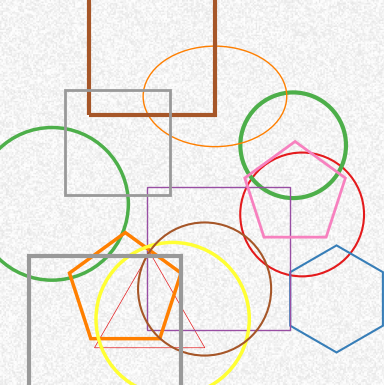[{"shape": "triangle", "thickness": 0.5, "radius": 0.83, "center": [0.389, 0.179]}, {"shape": "circle", "thickness": 1.5, "radius": 0.8, "center": [0.785, 0.443]}, {"shape": "hexagon", "thickness": 1.5, "radius": 0.7, "center": [0.874, 0.224]}, {"shape": "circle", "thickness": 3, "radius": 0.69, "center": [0.761, 0.623]}, {"shape": "circle", "thickness": 2.5, "radius": 0.99, "center": [0.135, 0.471]}, {"shape": "square", "thickness": 1, "radius": 0.92, "center": [0.567, 0.328]}, {"shape": "oval", "thickness": 1, "radius": 0.93, "center": [0.558, 0.75]}, {"shape": "pentagon", "thickness": 2.5, "radius": 0.76, "center": [0.325, 0.244]}, {"shape": "circle", "thickness": 2.5, "radius": 1.0, "center": [0.448, 0.171]}, {"shape": "square", "thickness": 3, "radius": 0.81, "center": [0.394, 0.864]}, {"shape": "circle", "thickness": 1.5, "radius": 0.86, "center": [0.531, 0.249]}, {"shape": "pentagon", "thickness": 2, "radius": 0.69, "center": [0.766, 0.495]}, {"shape": "square", "thickness": 2, "radius": 0.68, "center": [0.305, 0.63]}, {"shape": "square", "thickness": 3, "radius": 0.98, "center": [0.273, 0.138]}]